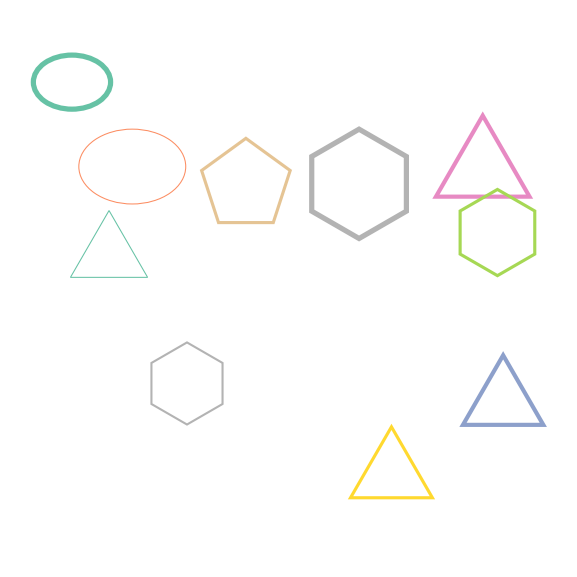[{"shape": "triangle", "thickness": 0.5, "radius": 0.39, "center": [0.189, 0.557]}, {"shape": "oval", "thickness": 2.5, "radius": 0.33, "center": [0.125, 0.857]}, {"shape": "oval", "thickness": 0.5, "radius": 0.46, "center": [0.229, 0.711]}, {"shape": "triangle", "thickness": 2, "radius": 0.4, "center": [0.871, 0.304]}, {"shape": "triangle", "thickness": 2, "radius": 0.47, "center": [0.836, 0.705]}, {"shape": "hexagon", "thickness": 1.5, "radius": 0.37, "center": [0.861, 0.596]}, {"shape": "triangle", "thickness": 1.5, "radius": 0.41, "center": [0.678, 0.178]}, {"shape": "pentagon", "thickness": 1.5, "radius": 0.4, "center": [0.426, 0.679]}, {"shape": "hexagon", "thickness": 2.5, "radius": 0.47, "center": [0.622, 0.681]}, {"shape": "hexagon", "thickness": 1, "radius": 0.36, "center": [0.324, 0.335]}]